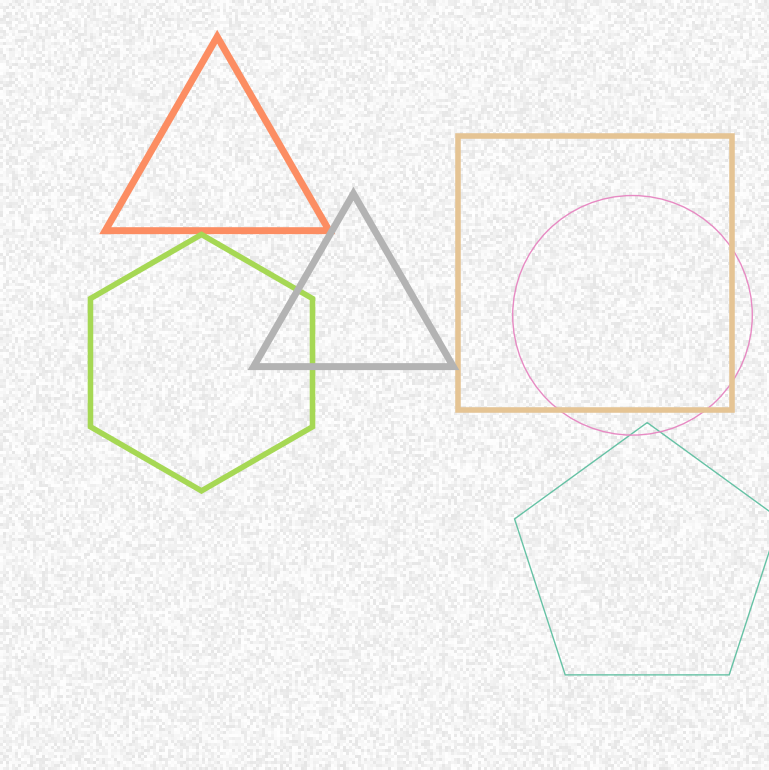[{"shape": "pentagon", "thickness": 0.5, "radius": 0.91, "center": [0.841, 0.27]}, {"shape": "triangle", "thickness": 2.5, "radius": 0.84, "center": [0.282, 0.784]}, {"shape": "circle", "thickness": 0.5, "radius": 0.78, "center": [0.821, 0.591]}, {"shape": "hexagon", "thickness": 2, "radius": 0.83, "center": [0.262, 0.529]}, {"shape": "square", "thickness": 2, "radius": 0.89, "center": [0.772, 0.645]}, {"shape": "triangle", "thickness": 2.5, "radius": 0.75, "center": [0.459, 0.599]}]